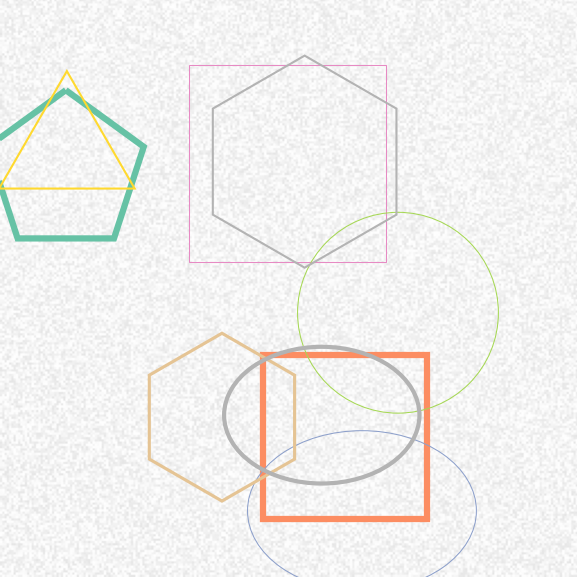[{"shape": "pentagon", "thickness": 3, "radius": 0.71, "center": [0.114, 0.701]}, {"shape": "square", "thickness": 3, "radius": 0.71, "center": [0.598, 0.243]}, {"shape": "oval", "thickness": 0.5, "radius": 0.99, "center": [0.627, 0.115]}, {"shape": "square", "thickness": 0.5, "radius": 0.85, "center": [0.498, 0.716]}, {"shape": "circle", "thickness": 0.5, "radius": 0.87, "center": [0.689, 0.458]}, {"shape": "triangle", "thickness": 1, "radius": 0.68, "center": [0.116, 0.74]}, {"shape": "hexagon", "thickness": 1.5, "radius": 0.73, "center": [0.384, 0.277]}, {"shape": "hexagon", "thickness": 1, "radius": 0.92, "center": [0.528, 0.719]}, {"shape": "oval", "thickness": 2, "radius": 0.85, "center": [0.557, 0.28]}]